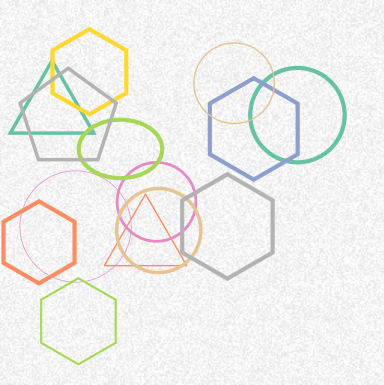[{"shape": "triangle", "thickness": 2.5, "radius": 0.63, "center": [0.135, 0.717]}, {"shape": "circle", "thickness": 3, "radius": 0.61, "center": [0.773, 0.701]}, {"shape": "hexagon", "thickness": 3, "radius": 0.53, "center": [0.101, 0.371]}, {"shape": "triangle", "thickness": 1, "radius": 0.62, "center": [0.378, 0.372]}, {"shape": "hexagon", "thickness": 3, "radius": 0.66, "center": [0.659, 0.665]}, {"shape": "circle", "thickness": 2, "radius": 0.51, "center": [0.407, 0.476]}, {"shape": "circle", "thickness": 0.5, "radius": 0.72, "center": [0.196, 0.412]}, {"shape": "oval", "thickness": 3, "radius": 0.54, "center": [0.313, 0.613]}, {"shape": "hexagon", "thickness": 1.5, "radius": 0.56, "center": [0.204, 0.166]}, {"shape": "hexagon", "thickness": 3, "radius": 0.55, "center": [0.232, 0.814]}, {"shape": "circle", "thickness": 1, "radius": 0.52, "center": [0.608, 0.784]}, {"shape": "circle", "thickness": 2.5, "radius": 0.55, "center": [0.412, 0.401]}, {"shape": "hexagon", "thickness": 3, "radius": 0.68, "center": [0.591, 0.412]}, {"shape": "pentagon", "thickness": 2.5, "radius": 0.66, "center": [0.177, 0.691]}]